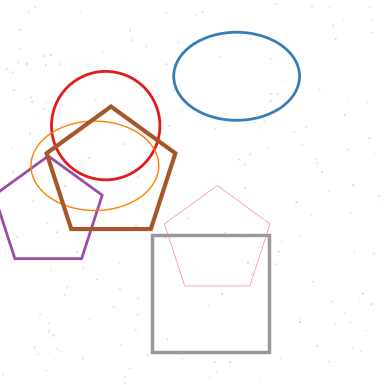[{"shape": "circle", "thickness": 2, "radius": 0.7, "center": [0.275, 0.674]}, {"shape": "oval", "thickness": 2, "radius": 0.82, "center": [0.615, 0.802]}, {"shape": "pentagon", "thickness": 2, "radius": 0.74, "center": [0.125, 0.447]}, {"shape": "oval", "thickness": 1, "radius": 0.83, "center": [0.246, 0.569]}, {"shape": "pentagon", "thickness": 3, "radius": 0.88, "center": [0.288, 0.547]}, {"shape": "pentagon", "thickness": 0.5, "radius": 0.72, "center": [0.564, 0.374]}, {"shape": "square", "thickness": 2.5, "radius": 0.76, "center": [0.547, 0.238]}]